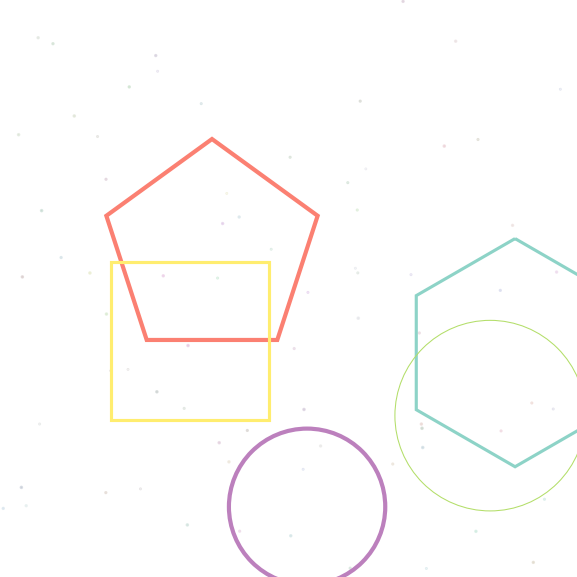[{"shape": "hexagon", "thickness": 1.5, "radius": 0.99, "center": [0.892, 0.388]}, {"shape": "pentagon", "thickness": 2, "radius": 0.96, "center": [0.367, 0.566]}, {"shape": "circle", "thickness": 0.5, "radius": 0.82, "center": [0.849, 0.279]}, {"shape": "circle", "thickness": 2, "radius": 0.68, "center": [0.532, 0.122]}, {"shape": "square", "thickness": 1.5, "radius": 0.68, "center": [0.329, 0.408]}]